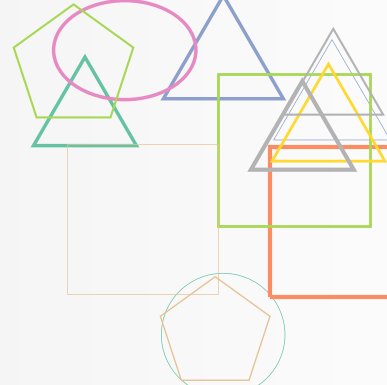[{"shape": "triangle", "thickness": 2.5, "radius": 0.77, "center": [0.219, 0.698]}, {"shape": "circle", "thickness": 0.5, "radius": 0.8, "center": [0.576, 0.131]}, {"shape": "square", "thickness": 3, "radius": 0.97, "center": [0.893, 0.423]}, {"shape": "triangle", "thickness": 0.5, "radius": 0.87, "center": [0.857, 0.723]}, {"shape": "triangle", "thickness": 2.5, "radius": 0.89, "center": [0.576, 0.833]}, {"shape": "oval", "thickness": 2.5, "radius": 0.92, "center": [0.322, 0.87]}, {"shape": "pentagon", "thickness": 1.5, "radius": 0.81, "center": [0.19, 0.826]}, {"shape": "square", "thickness": 2, "radius": 0.99, "center": [0.759, 0.61]}, {"shape": "triangle", "thickness": 2, "radius": 0.84, "center": [0.848, 0.666]}, {"shape": "pentagon", "thickness": 1, "radius": 0.74, "center": [0.555, 0.133]}, {"shape": "square", "thickness": 0.5, "radius": 0.97, "center": [0.368, 0.431]}, {"shape": "triangle", "thickness": 3, "radius": 0.77, "center": [0.78, 0.636]}, {"shape": "triangle", "thickness": 1.5, "radius": 0.74, "center": [0.86, 0.777]}]